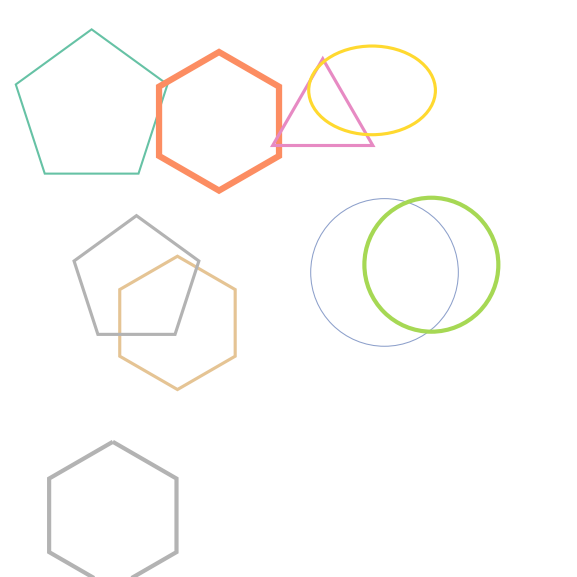[{"shape": "pentagon", "thickness": 1, "radius": 0.69, "center": [0.159, 0.81]}, {"shape": "hexagon", "thickness": 3, "radius": 0.6, "center": [0.379, 0.789]}, {"shape": "circle", "thickness": 0.5, "radius": 0.64, "center": [0.666, 0.527]}, {"shape": "triangle", "thickness": 1.5, "radius": 0.5, "center": [0.559, 0.797]}, {"shape": "circle", "thickness": 2, "radius": 0.58, "center": [0.747, 0.541]}, {"shape": "oval", "thickness": 1.5, "radius": 0.55, "center": [0.644, 0.843]}, {"shape": "hexagon", "thickness": 1.5, "radius": 0.58, "center": [0.307, 0.44]}, {"shape": "pentagon", "thickness": 1.5, "radius": 0.57, "center": [0.236, 0.512]}, {"shape": "hexagon", "thickness": 2, "radius": 0.64, "center": [0.195, 0.107]}]